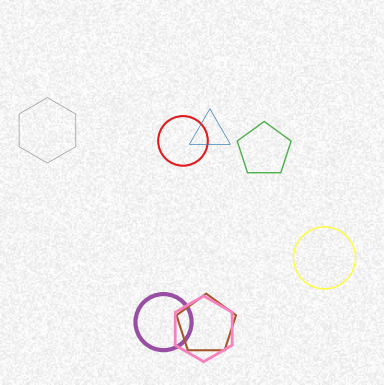[{"shape": "circle", "thickness": 1.5, "radius": 0.32, "center": [0.475, 0.634]}, {"shape": "triangle", "thickness": 0.5, "radius": 0.31, "center": [0.545, 0.656]}, {"shape": "pentagon", "thickness": 1, "radius": 0.37, "center": [0.686, 0.611]}, {"shape": "circle", "thickness": 3, "radius": 0.36, "center": [0.425, 0.163]}, {"shape": "circle", "thickness": 1, "radius": 0.4, "center": [0.843, 0.33]}, {"shape": "pentagon", "thickness": 1.5, "radius": 0.41, "center": [0.536, 0.156]}, {"shape": "hexagon", "thickness": 2, "radius": 0.43, "center": [0.529, 0.146]}, {"shape": "hexagon", "thickness": 0.5, "radius": 0.42, "center": [0.123, 0.661]}]